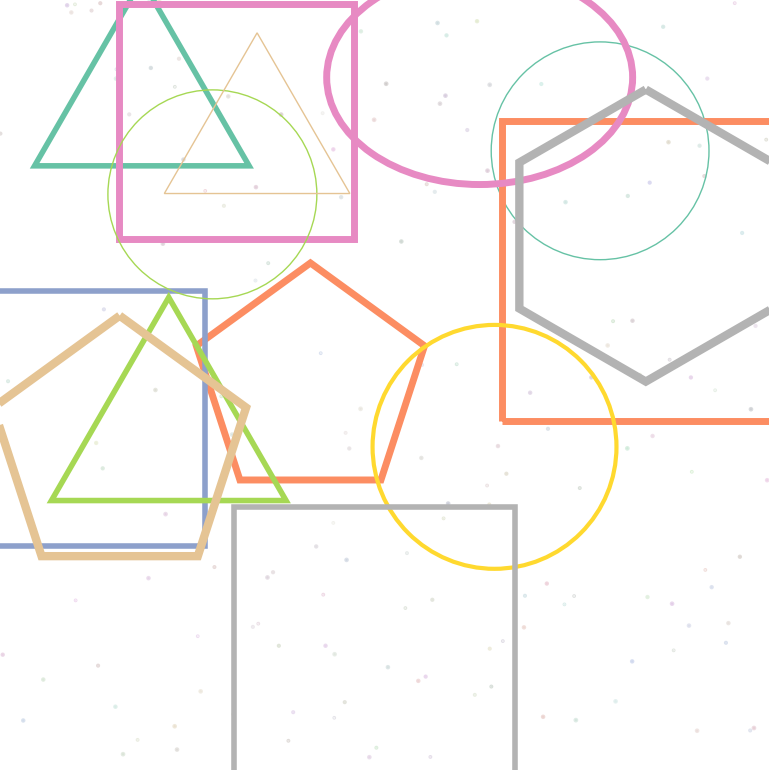[{"shape": "triangle", "thickness": 2, "radius": 0.8, "center": [0.184, 0.865]}, {"shape": "circle", "thickness": 0.5, "radius": 0.71, "center": [0.779, 0.804]}, {"shape": "pentagon", "thickness": 2.5, "radius": 0.78, "center": [0.403, 0.503]}, {"shape": "square", "thickness": 2.5, "radius": 0.97, "center": [0.847, 0.648]}, {"shape": "square", "thickness": 2, "radius": 0.83, "center": [0.1, 0.456]}, {"shape": "square", "thickness": 2.5, "radius": 0.76, "center": [0.307, 0.842]}, {"shape": "oval", "thickness": 2.5, "radius": 0.99, "center": [0.623, 0.899]}, {"shape": "triangle", "thickness": 2, "radius": 0.88, "center": [0.219, 0.438]}, {"shape": "circle", "thickness": 0.5, "radius": 0.68, "center": [0.276, 0.748]}, {"shape": "circle", "thickness": 1.5, "radius": 0.79, "center": [0.642, 0.42]}, {"shape": "pentagon", "thickness": 3, "radius": 0.86, "center": [0.155, 0.417]}, {"shape": "triangle", "thickness": 0.5, "radius": 0.7, "center": [0.334, 0.818]}, {"shape": "hexagon", "thickness": 3, "radius": 0.95, "center": [0.839, 0.694]}, {"shape": "square", "thickness": 2, "radius": 0.91, "center": [0.486, 0.159]}]